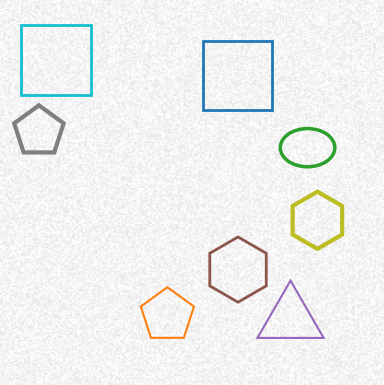[{"shape": "square", "thickness": 2, "radius": 0.45, "center": [0.616, 0.804]}, {"shape": "pentagon", "thickness": 1.5, "radius": 0.36, "center": [0.435, 0.181]}, {"shape": "oval", "thickness": 2.5, "radius": 0.35, "center": [0.799, 0.616]}, {"shape": "triangle", "thickness": 1.5, "radius": 0.5, "center": [0.755, 0.172]}, {"shape": "hexagon", "thickness": 2, "radius": 0.42, "center": [0.618, 0.3]}, {"shape": "pentagon", "thickness": 3, "radius": 0.34, "center": [0.101, 0.659]}, {"shape": "hexagon", "thickness": 3, "radius": 0.37, "center": [0.824, 0.428]}, {"shape": "square", "thickness": 2, "radius": 0.45, "center": [0.146, 0.844]}]